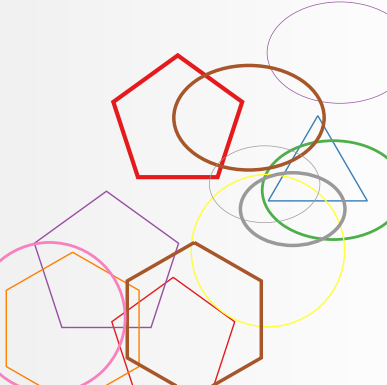[{"shape": "pentagon", "thickness": 1, "radius": 0.83, "center": [0.447, 0.113]}, {"shape": "pentagon", "thickness": 3, "radius": 0.87, "center": [0.459, 0.681]}, {"shape": "triangle", "thickness": 1, "radius": 0.74, "center": [0.82, 0.552]}, {"shape": "oval", "thickness": 2, "radius": 0.92, "center": [0.86, 0.506]}, {"shape": "pentagon", "thickness": 1, "radius": 0.98, "center": [0.275, 0.308]}, {"shape": "oval", "thickness": 0.5, "radius": 0.94, "center": [0.877, 0.863]}, {"shape": "hexagon", "thickness": 1, "radius": 0.99, "center": [0.188, 0.147]}, {"shape": "circle", "thickness": 1, "radius": 0.99, "center": [0.691, 0.349]}, {"shape": "oval", "thickness": 2.5, "radius": 0.97, "center": [0.643, 0.694]}, {"shape": "hexagon", "thickness": 2.5, "radius": 1.0, "center": [0.501, 0.17]}, {"shape": "circle", "thickness": 2, "radius": 0.98, "center": [0.128, 0.175]}, {"shape": "oval", "thickness": 2.5, "radius": 0.67, "center": [0.755, 0.457]}, {"shape": "oval", "thickness": 0.5, "radius": 0.71, "center": [0.683, 0.521]}]